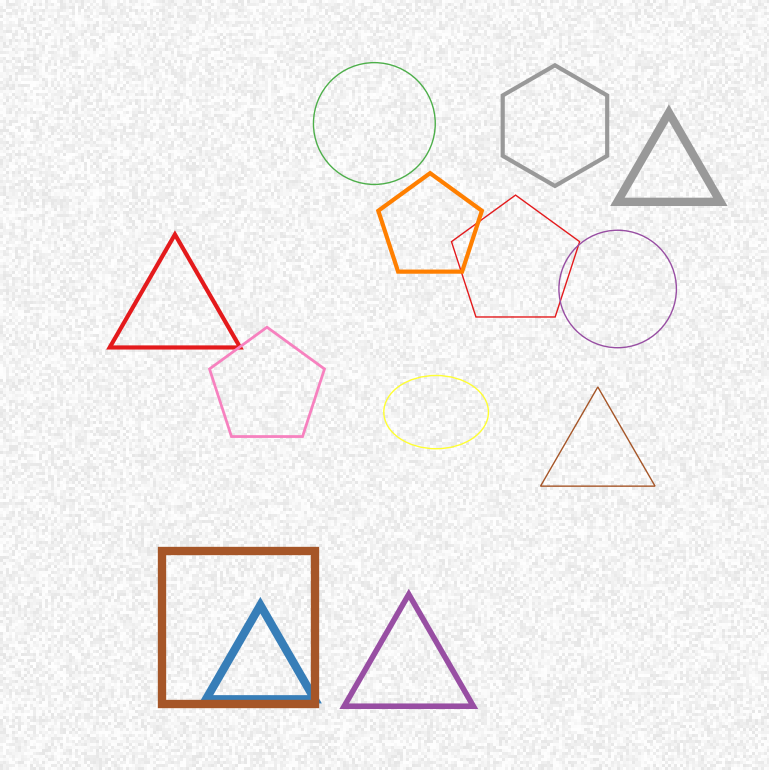[{"shape": "triangle", "thickness": 1.5, "radius": 0.49, "center": [0.227, 0.598]}, {"shape": "pentagon", "thickness": 0.5, "radius": 0.44, "center": [0.67, 0.659]}, {"shape": "triangle", "thickness": 3, "radius": 0.41, "center": [0.338, 0.133]}, {"shape": "circle", "thickness": 0.5, "radius": 0.4, "center": [0.486, 0.84]}, {"shape": "triangle", "thickness": 2, "radius": 0.48, "center": [0.531, 0.131]}, {"shape": "circle", "thickness": 0.5, "radius": 0.38, "center": [0.802, 0.625]}, {"shape": "pentagon", "thickness": 1.5, "radius": 0.35, "center": [0.559, 0.704]}, {"shape": "oval", "thickness": 0.5, "radius": 0.34, "center": [0.566, 0.465]}, {"shape": "square", "thickness": 3, "radius": 0.5, "center": [0.31, 0.185]}, {"shape": "triangle", "thickness": 0.5, "radius": 0.43, "center": [0.776, 0.412]}, {"shape": "pentagon", "thickness": 1, "radius": 0.39, "center": [0.347, 0.497]}, {"shape": "triangle", "thickness": 3, "radius": 0.39, "center": [0.869, 0.776]}, {"shape": "hexagon", "thickness": 1.5, "radius": 0.39, "center": [0.721, 0.837]}]